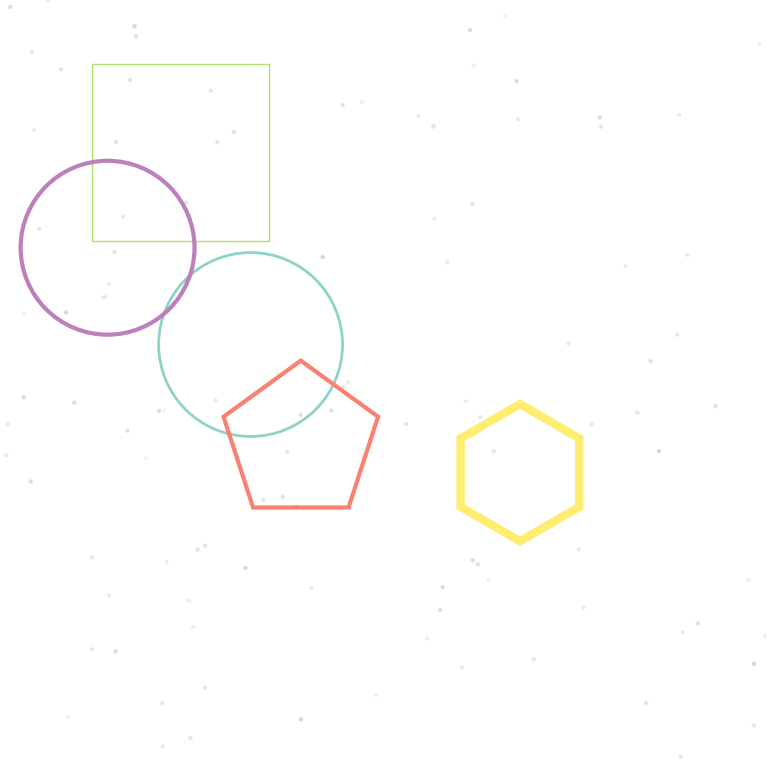[{"shape": "circle", "thickness": 1, "radius": 0.6, "center": [0.325, 0.553]}, {"shape": "pentagon", "thickness": 1.5, "radius": 0.53, "center": [0.391, 0.426]}, {"shape": "square", "thickness": 0.5, "radius": 0.57, "center": [0.234, 0.802]}, {"shape": "circle", "thickness": 1.5, "radius": 0.56, "center": [0.14, 0.678]}, {"shape": "hexagon", "thickness": 3, "radius": 0.44, "center": [0.675, 0.386]}]